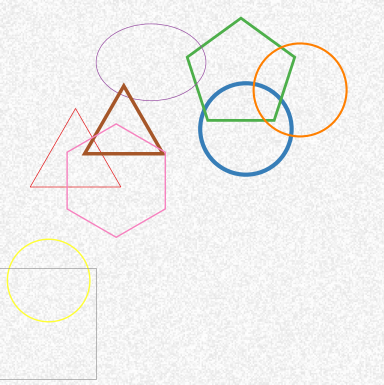[{"shape": "triangle", "thickness": 0.5, "radius": 0.68, "center": [0.196, 0.582]}, {"shape": "circle", "thickness": 3, "radius": 0.59, "center": [0.639, 0.665]}, {"shape": "pentagon", "thickness": 2, "radius": 0.73, "center": [0.626, 0.806]}, {"shape": "oval", "thickness": 0.5, "radius": 0.71, "center": [0.392, 0.838]}, {"shape": "circle", "thickness": 1.5, "radius": 0.6, "center": [0.779, 0.766]}, {"shape": "circle", "thickness": 1, "radius": 0.54, "center": [0.126, 0.271]}, {"shape": "triangle", "thickness": 2.5, "radius": 0.59, "center": [0.322, 0.659]}, {"shape": "hexagon", "thickness": 1, "radius": 0.74, "center": [0.302, 0.531]}, {"shape": "square", "thickness": 0.5, "radius": 0.72, "center": [0.106, 0.16]}]